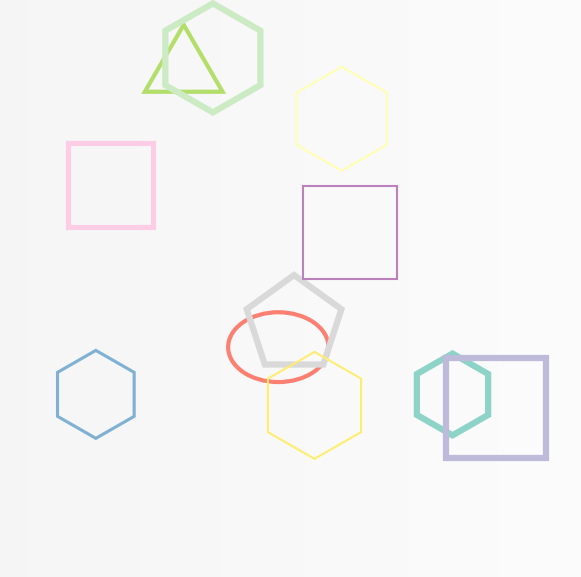[{"shape": "hexagon", "thickness": 3, "radius": 0.35, "center": [0.779, 0.316]}, {"shape": "hexagon", "thickness": 1, "radius": 0.45, "center": [0.588, 0.794]}, {"shape": "square", "thickness": 3, "radius": 0.43, "center": [0.853, 0.293]}, {"shape": "oval", "thickness": 2, "radius": 0.43, "center": [0.479, 0.398]}, {"shape": "hexagon", "thickness": 1.5, "radius": 0.38, "center": [0.165, 0.316]}, {"shape": "triangle", "thickness": 2, "radius": 0.39, "center": [0.316, 0.879]}, {"shape": "square", "thickness": 2.5, "radius": 0.36, "center": [0.191, 0.679]}, {"shape": "pentagon", "thickness": 3, "radius": 0.43, "center": [0.506, 0.437]}, {"shape": "square", "thickness": 1, "radius": 0.4, "center": [0.602, 0.597]}, {"shape": "hexagon", "thickness": 3, "radius": 0.47, "center": [0.366, 0.899]}, {"shape": "hexagon", "thickness": 1, "radius": 0.46, "center": [0.541, 0.297]}]